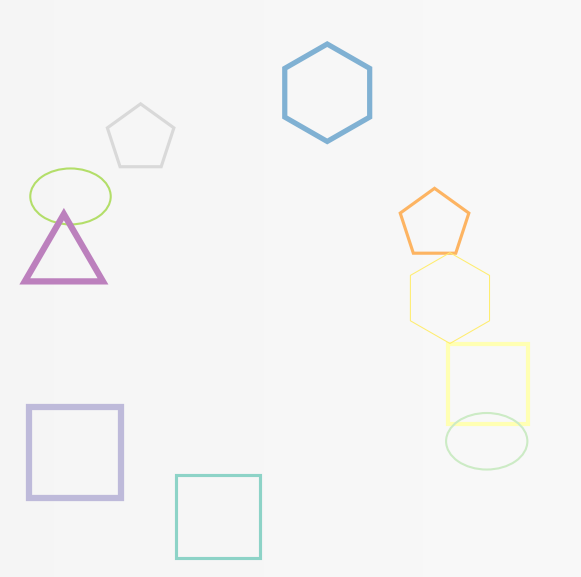[{"shape": "square", "thickness": 1.5, "radius": 0.36, "center": [0.375, 0.105]}, {"shape": "square", "thickness": 2, "radius": 0.35, "center": [0.84, 0.334]}, {"shape": "square", "thickness": 3, "radius": 0.4, "center": [0.129, 0.216]}, {"shape": "hexagon", "thickness": 2.5, "radius": 0.42, "center": [0.563, 0.839]}, {"shape": "pentagon", "thickness": 1.5, "radius": 0.31, "center": [0.748, 0.611]}, {"shape": "oval", "thickness": 1, "radius": 0.35, "center": [0.121, 0.659]}, {"shape": "pentagon", "thickness": 1.5, "radius": 0.3, "center": [0.242, 0.759]}, {"shape": "triangle", "thickness": 3, "radius": 0.39, "center": [0.11, 0.551]}, {"shape": "oval", "thickness": 1, "radius": 0.35, "center": [0.837, 0.235]}, {"shape": "hexagon", "thickness": 0.5, "radius": 0.39, "center": [0.774, 0.483]}]